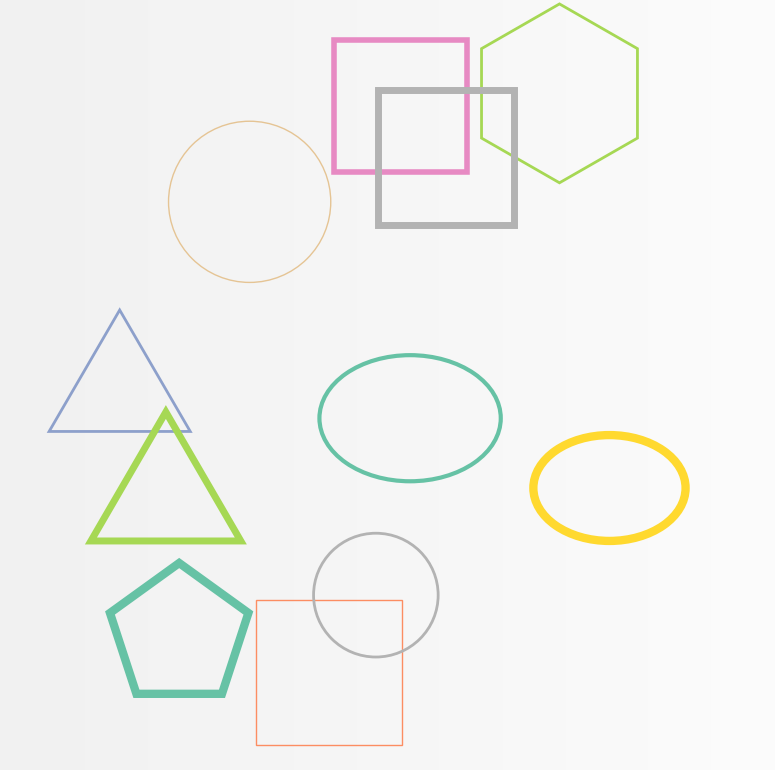[{"shape": "oval", "thickness": 1.5, "radius": 0.58, "center": [0.529, 0.457]}, {"shape": "pentagon", "thickness": 3, "radius": 0.47, "center": [0.231, 0.175]}, {"shape": "square", "thickness": 0.5, "radius": 0.47, "center": [0.425, 0.127]}, {"shape": "triangle", "thickness": 1, "radius": 0.53, "center": [0.154, 0.492]}, {"shape": "square", "thickness": 2, "radius": 0.43, "center": [0.516, 0.862]}, {"shape": "triangle", "thickness": 2.5, "radius": 0.56, "center": [0.214, 0.353]}, {"shape": "hexagon", "thickness": 1, "radius": 0.58, "center": [0.722, 0.879]}, {"shape": "oval", "thickness": 3, "radius": 0.49, "center": [0.786, 0.366]}, {"shape": "circle", "thickness": 0.5, "radius": 0.52, "center": [0.322, 0.738]}, {"shape": "circle", "thickness": 1, "radius": 0.4, "center": [0.485, 0.227]}, {"shape": "square", "thickness": 2.5, "radius": 0.44, "center": [0.575, 0.795]}]